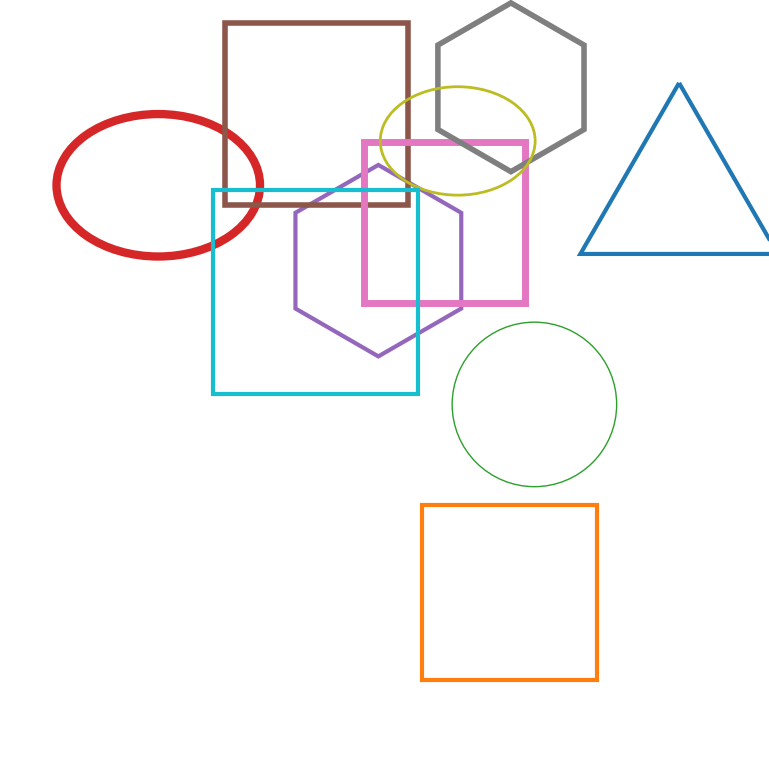[{"shape": "triangle", "thickness": 1.5, "radius": 0.74, "center": [0.882, 0.744]}, {"shape": "square", "thickness": 1.5, "radius": 0.57, "center": [0.662, 0.23]}, {"shape": "circle", "thickness": 0.5, "radius": 0.53, "center": [0.694, 0.475]}, {"shape": "oval", "thickness": 3, "radius": 0.66, "center": [0.206, 0.759]}, {"shape": "hexagon", "thickness": 1.5, "radius": 0.62, "center": [0.491, 0.661]}, {"shape": "square", "thickness": 2, "radius": 0.59, "center": [0.412, 0.852]}, {"shape": "square", "thickness": 2.5, "radius": 0.52, "center": [0.577, 0.711]}, {"shape": "hexagon", "thickness": 2, "radius": 0.55, "center": [0.664, 0.887]}, {"shape": "oval", "thickness": 1, "radius": 0.5, "center": [0.594, 0.817]}, {"shape": "square", "thickness": 1.5, "radius": 0.66, "center": [0.41, 0.621]}]